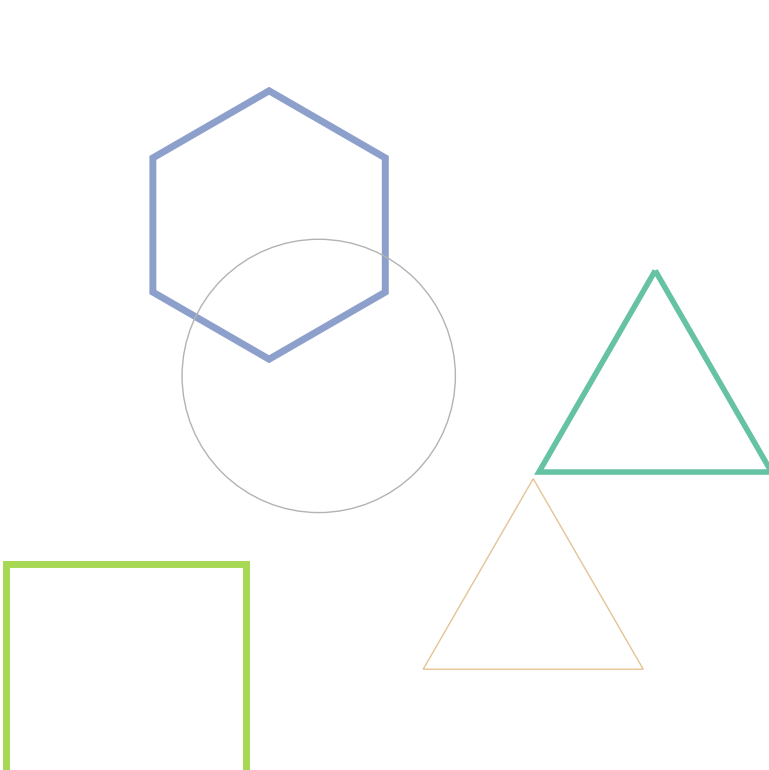[{"shape": "triangle", "thickness": 2, "radius": 0.87, "center": [0.851, 0.474]}, {"shape": "hexagon", "thickness": 2.5, "radius": 0.87, "center": [0.349, 0.708]}, {"shape": "square", "thickness": 2.5, "radius": 0.78, "center": [0.164, 0.112]}, {"shape": "triangle", "thickness": 0.5, "radius": 0.82, "center": [0.692, 0.213]}, {"shape": "circle", "thickness": 0.5, "radius": 0.89, "center": [0.414, 0.512]}]